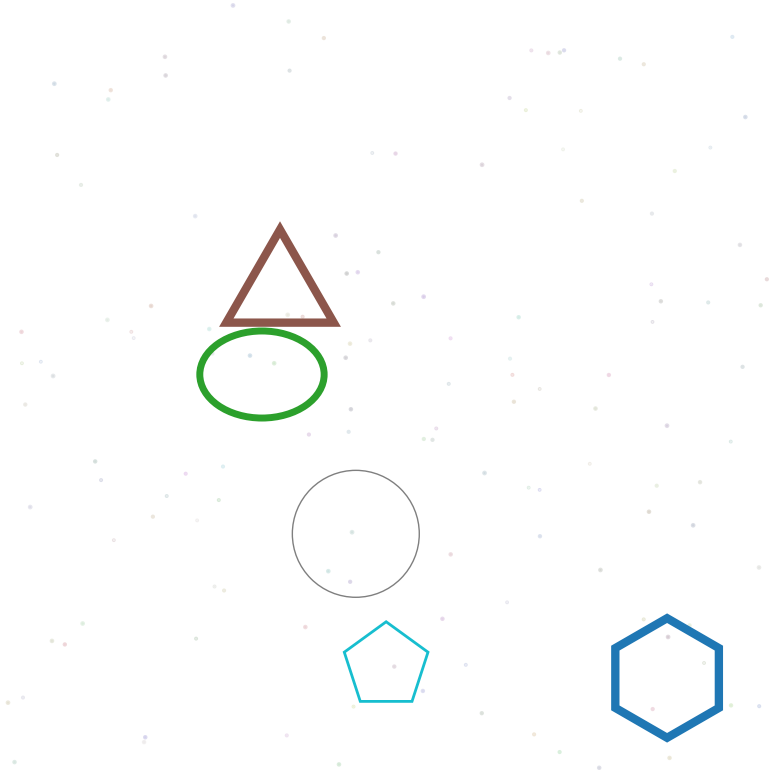[{"shape": "hexagon", "thickness": 3, "radius": 0.39, "center": [0.866, 0.119]}, {"shape": "oval", "thickness": 2.5, "radius": 0.4, "center": [0.34, 0.514]}, {"shape": "triangle", "thickness": 3, "radius": 0.4, "center": [0.364, 0.621]}, {"shape": "circle", "thickness": 0.5, "radius": 0.41, "center": [0.462, 0.307]}, {"shape": "pentagon", "thickness": 1, "radius": 0.29, "center": [0.501, 0.135]}]